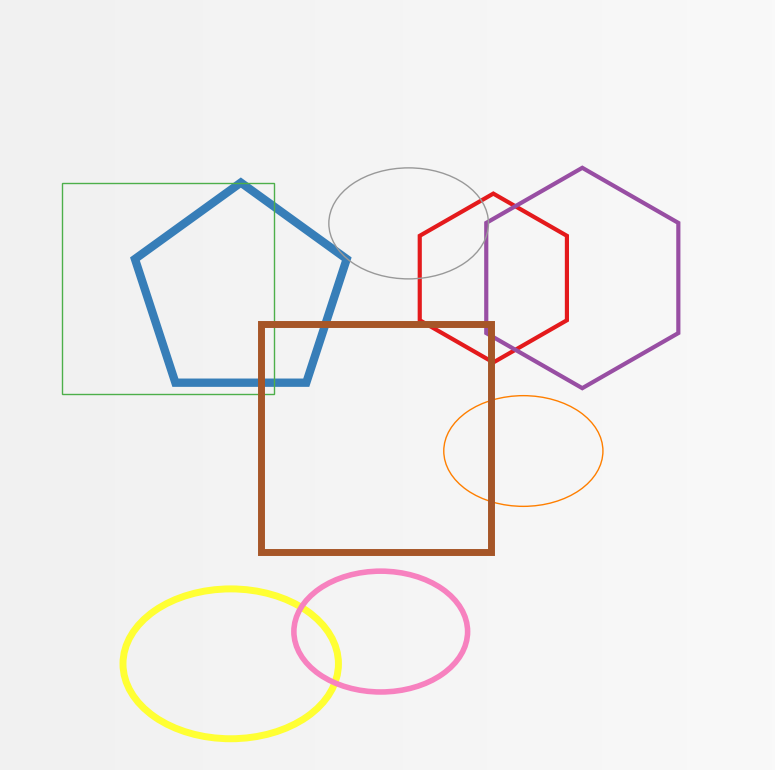[{"shape": "hexagon", "thickness": 1.5, "radius": 0.55, "center": [0.637, 0.639]}, {"shape": "pentagon", "thickness": 3, "radius": 0.72, "center": [0.311, 0.619]}, {"shape": "square", "thickness": 0.5, "radius": 0.68, "center": [0.217, 0.625]}, {"shape": "hexagon", "thickness": 1.5, "radius": 0.72, "center": [0.751, 0.639]}, {"shape": "oval", "thickness": 0.5, "radius": 0.51, "center": [0.675, 0.414]}, {"shape": "oval", "thickness": 2.5, "radius": 0.7, "center": [0.298, 0.138]}, {"shape": "square", "thickness": 2.5, "radius": 0.74, "center": [0.485, 0.431]}, {"shape": "oval", "thickness": 2, "radius": 0.56, "center": [0.491, 0.18]}, {"shape": "oval", "thickness": 0.5, "radius": 0.51, "center": [0.527, 0.71]}]